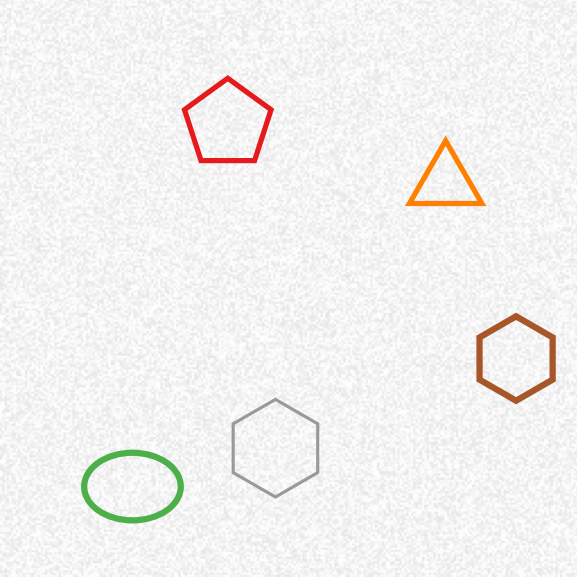[{"shape": "pentagon", "thickness": 2.5, "radius": 0.39, "center": [0.394, 0.785]}, {"shape": "oval", "thickness": 3, "radius": 0.42, "center": [0.229, 0.157]}, {"shape": "triangle", "thickness": 2.5, "radius": 0.36, "center": [0.772, 0.683]}, {"shape": "hexagon", "thickness": 3, "radius": 0.37, "center": [0.894, 0.378]}, {"shape": "hexagon", "thickness": 1.5, "radius": 0.42, "center": [0.477, 0.223]}]